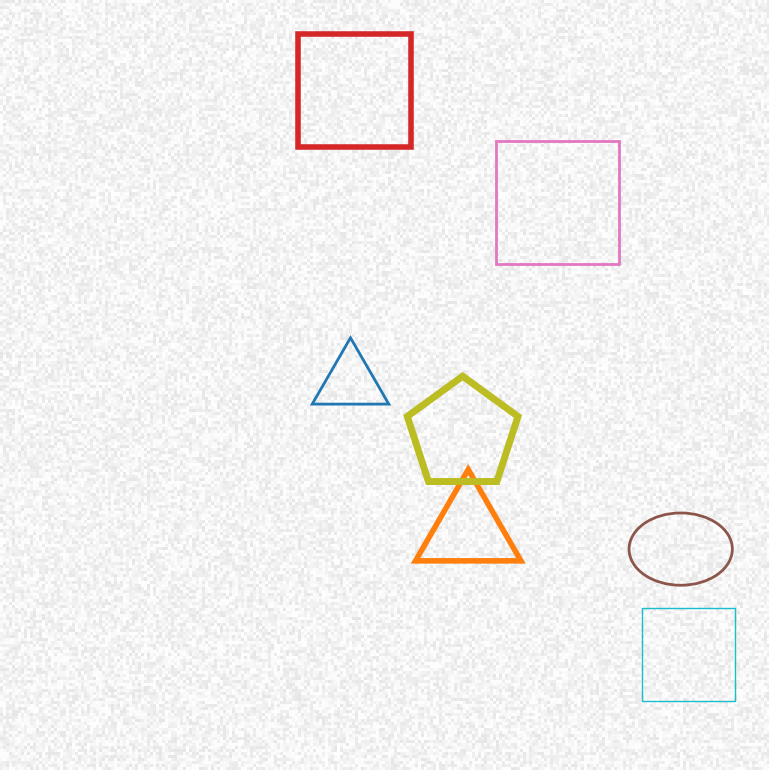[{"shape": "triangle", "thickness": 1, "radius": 0.29, "center": [0.455, 0.504]}, {"shape": "triangle", "thickness": 2, "radius": 0.4, "center": [0.608, 0.311]}, {"shape": "square", "thickness": 2, "radius": 0.37, "center": [0.46, 0.882]}, {"shape": "oval", "thickness": 1, "radius": 0.34, "center": [0.884, 0.287]}, {"shape": "square", "thickness": 1, "radius": 0.4, "center": [0.724, 0.737]}, {"shape": "pentagon", "thickness": 2.5, "radius": 0.38, "center": [0.601, 0.436]}, {"shape": "square", "thickness": 0.5, "radius": 0.3, "center": [0.894, 0.15]}]